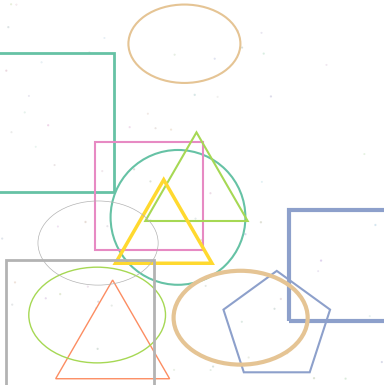[{"shape": "circle", "thickness": 1.5, "radius": 0.88, "center": [0.462, 0.435]}, {"shape": "square", "thickness": 2, "radius": 0.9, "center": [0.115, 0.682]}, {"shape": "triangle", "thickness": 1, "radius": 0.85, "center": [0.293, 0.102]}, {"shape": "pentagon", "thickness": 1.5, "radius": 0.73, "center": [0.719, 0.151]}, {"shape": "square", "thickness": 3, "radius": 0.72, "center": [0.894, 0.311]}, {"shape": "square", "thickness": 1.5, "radius": 0.7, "center": [0.387, 0.491]}, {"shape": "triangle", "thickness": 1.5, "radius": 0.77, "center": [0.51, 0.503]}, {"shape": "oval", "thickness": 1, "radius": 0.89, "center": [0.252, 0.182]}, {"shape": "triangle", "thickness": 2.5, "radius": 0.72, "center": [0.425, 0.389]}, {"shape": "oval", "thickness": 3, "radius": 0.87, "center": [0.625, 0.175]}, {"shape": "oval", "thickness": 1.5, "radius": 0.73, "center": [0.479, 0.886]}, {"shape": "oval", "thickness": 0.5, "radius": 0.78, "center": [0.255, 0.369]}, {"shape": "square", "thickness": 2, "radius": 0.96, "center": [0.208, 0.132]}]